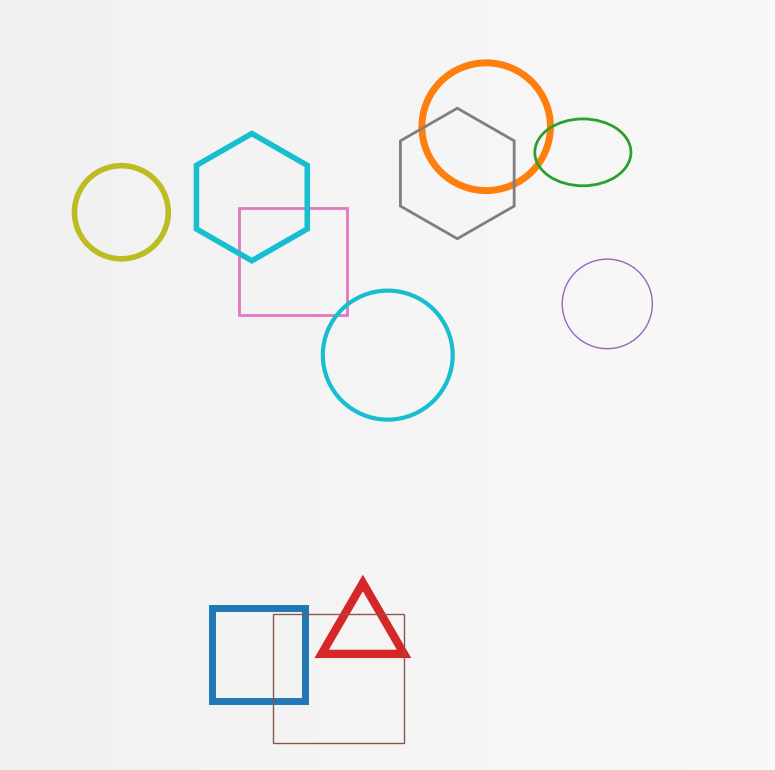[{"shape": "square", "thickness": 2.5, "radius": 0.3, "center": [0.333, 0.15]}, {"shape": "circle", "thickness": 2.5, "radius": 0.41, "center": [0.627, 0.835]}, {"shape": "oval", "thickness": 1, "radius": 0.31, "center": [0.752, 0.802]}, {"shape": "triangle", "thickness": 3, "radius": 0.31, "center": [0.468, 0.181]}, {"shape": "circle", "thickness": 0.5, "radius": 0.29, "center": [0.784, 0.605]}, {"shape": "square", "thickness": 0.5, "radius": 0.42, "center": [0.437, 0.119]}, {"shape": "square", "thickness": 1, "radius": 0.35, "center": [0.378, 0.661]}, {"shape": "hexagon", "thickness": 1, "radius": 0.42, "center": [0.59, 0.775]}, {"shape": "circle", "thickness": 2, "radius": 0.3, "center": [0.157, 0.724]}, {"shape": "hexagon", "thickness": 2, "radius": 0.41, "center": [0.325, 0.744]}, {"shape": "circle", "thickness": 1.5, "radius": 0.42, "center": [0.5, 0.539]}]